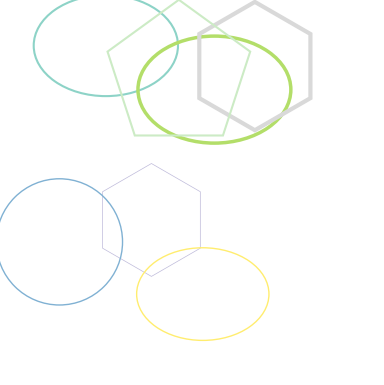[{"shape": "oval", "thickness": 1.5, "radius": 0.94, "center": [0.275, 0.881]}, {"shape": "hexagon", "thickness": 0.5, "radius": 0.73, "center": [0.393, 0.429]}, {"shape": "circle", "thickness": 1, "radius": 0.82, "center": [0.154, 0.372]}, {"shape": "oval", "thickness": 2.5, "radius": 0.99, "center": [0.557, 0.767]}, {"shape": "hexagon", "thickness": 3, "radius": 0.83, "center": [0.662, 0.828]}, {"shape": "pentagon", "thickness": 1.5, "radius": 0.97, "center": [0.465, 0.806]}, {"shape": "oval", "thickness": 1, "radius": 0.86, "center": [0.527, 0.236]}]